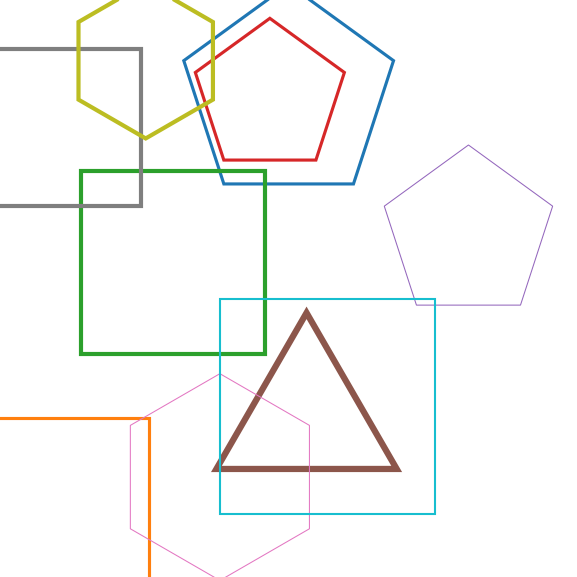[{"shape": "pentagon", "thickness": 1.5, "radius": 0.95, "center": [0.5, 0.835]}, {"shape": "square", "thickness": 1.5, "radius": 0.77, "center": [0.103, 0.121]}, {"shape": "square", "thickness": 2, "radius": 0.79, "center": [0.3, 0.545]}, {"shape": "pentagon", "thickness": 1.5, "radius": 0.68, "center": [0.467, 0.832]}, {"shape": "pentagon", "thickness": 0.5, "radius": 0.77, "center": [0.811, 0.595]}, {"shape": "triangle", "thickness": 3, "radius": 0.9, "center": [0.531, 0.277]}, {"shape": "hexagon", "thickness": 0.5, "radius": 0.9, "center": [0.381, 0.173]}, {"shape": "square", "thickness": 2, "radius": 0.68, "center": [0.107, 0.778]}, {"shape": "hexagon", "thickness": 2, "radius": 0.67, "center": [0.252, 0.894]}, {"shape": "square", "thickness": 1, "radius": 0.93, "center": [0.567, 0.296]}]